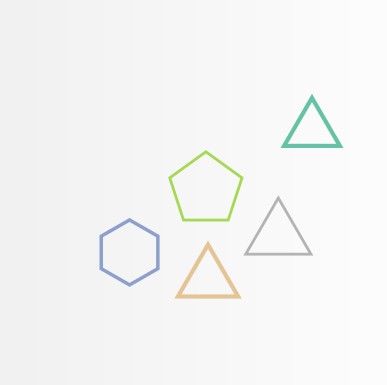[{"shape": "triangle", "thickness": 3, "radius": 0.42, "center": [0.805, 0.663]}, {"shape": "hexagon", "thickness": 2.5, "radius": 0.42, "center": [0.334, 0.344]}, {"shape": "pentagon", "thickness": 2, "radius": 0.49, "center": [0.531, 0.508]}, {"shape": "triangle", "thickness": 3, "radius": 0.45, "center": [0.537, 0.275]}, {"shape": "triangle", "thickness": 2, "radius": 0.49, "center": [0.718, 0.388]}]